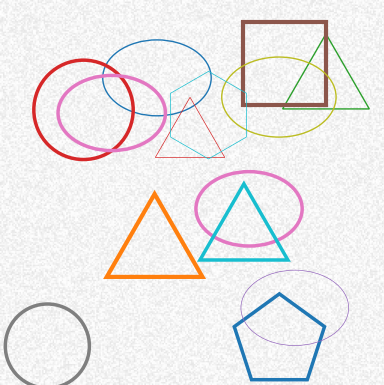[{"shape": "oval", "thickness": 1, "radius": 0.7, "center": [0.408, 0.798]}, {"shape": "pentagon", "thickness": 2.5, "radius": 0.62, "center": [0.726, 0.113]}, {"shape": "triangle", "thickness": 3, "radius": 0.72, "center": [0.402, 0.353]}, {"shape": "triangle", "thickness": 1, "radius": 0.65, "center": [0.847, 0.782]}, {"shape": "triangle", "thickness": 0.5, "radius": 0.52, "center": [0.494, 0.643]}, {"shape": "circle", "thickness": 2.5, "radius": 0.65, "center": [0.217, 0.715]}, {"shape": "oval", "thickness": 0.5, "radius": 0.7, "center": [0.766, 0.2]}, {"shape": "square", "thickness": 3, "radius": 0.54, "center": [0.739, 0.835]}, {"shape": "oval", "thickness": 2.5, "radius": 0.69, "center": [0.647, 0.458]}, {"shape": "oval", "thickness": 2.5, "radius": 0.7, "center": [0.29, 0.706]}, {"shape": "circle", "thickness": 2.5, "radius": 0.55, "center": [0.123, 0.101]}, {"shape": "oval", "thickness": 1, "radius": 0.74, "center": [0.724, 0.748]}, {"shape": "hexagon", "thickness": 0.5, "radius": 0.57, "center": [0.541, 0.701]}, {"shape": "triangle", "thickness": 2.5, "radius": 0.66, "center": [0.634, 0.391]}]